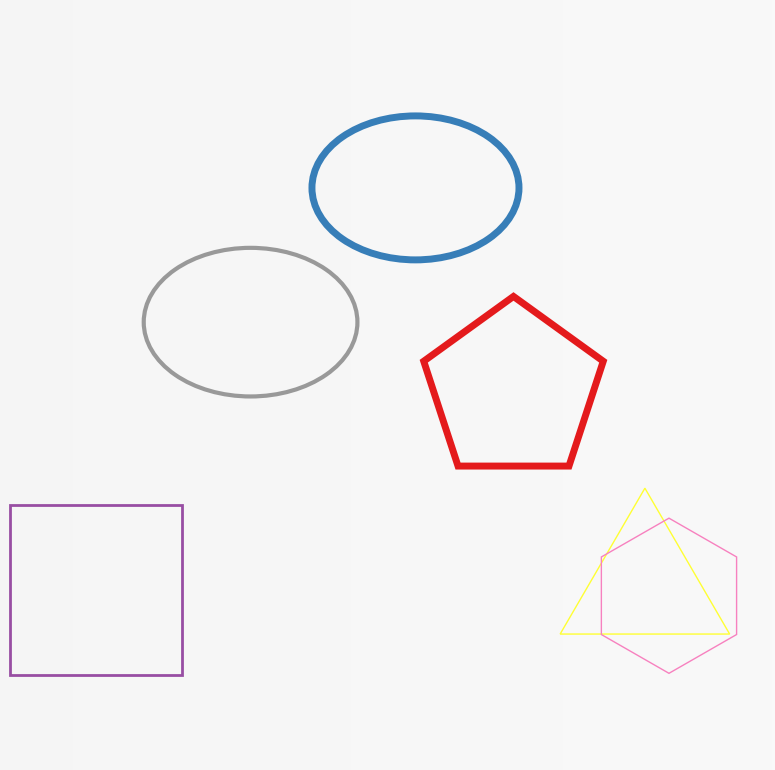[{"shape": "pentagon", "thickness": 2.5, "radius": 0.61, "center": [0.663, 0.493]}, {"shape": "oval", "thickness": 2.5, "radius": 0.67, "center": [0.536, 0.756]}, {"shape": "square", "thickness": 1, "radius": 0.55, "center": [0.124, 0.234]}, {"shape": "triangle", "thickness": 0.5, "radius": 0.63, "center": [0.832, 0.24]}, {"shape": "hexagon", "thickness": 0.5, "radius": 0.5, "center": [0.863, 0.226]}, {"shape": "oval", "thickness": 1.5, "radius": 0.69, "center": [0.323, 0.582]}]